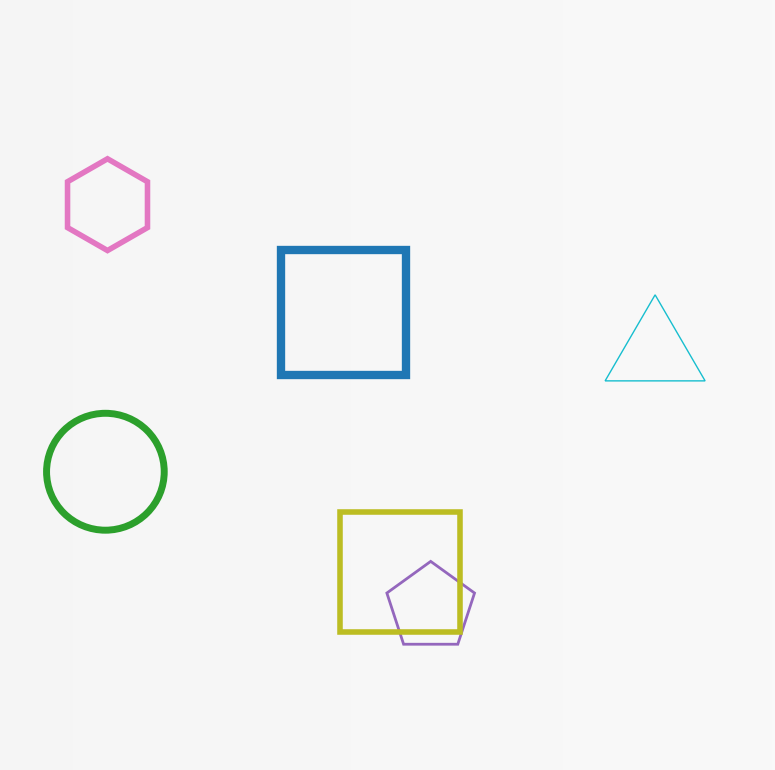[{"shape": "square", "thickness": 3, "radius": 0.4, "center": [0.443, 0.594]}, {"shape": "circle", "thickness": 2.5, "radius": 0.38, "center": [0.136, 0.387]}, {"shape": "pentagon", "thickness": 1, "radius": 0.3, "center": [0.556, 0.211]}, {"shape": "hexagon", "thickness": 2, "radius": 0.3, "center": [0.139, 0.734]}, {"shape": "square", "thickness": 2, "radius": 0.39, "center": [0.516, 0.257]}, {"shape": "triangle", "thickness": 0.5, "radius": 0.37, "center": [0.845, 0.543]}]